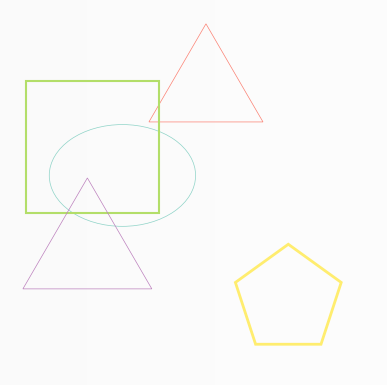[{"shape": "oval", "thickness": 0.5, "radius": 0.94, "center": [0.316, 0.544]}, {"shape": "triangle", "thickness": 0.5, "radius": 0.85, "center": [0.532, 0.768]}, {"shape": "square", "thickness": 1.5, "radius": 0.86, "center": [0.238, 0.618]}, {"shape": "triangle", "thickness": 0.5, "radius": 0.96, "center": [0.225, 0.346]}, {"shape": "pentagon", "thickness": 2, "radius": 0.72, "center": [0.744, 0.222]}]